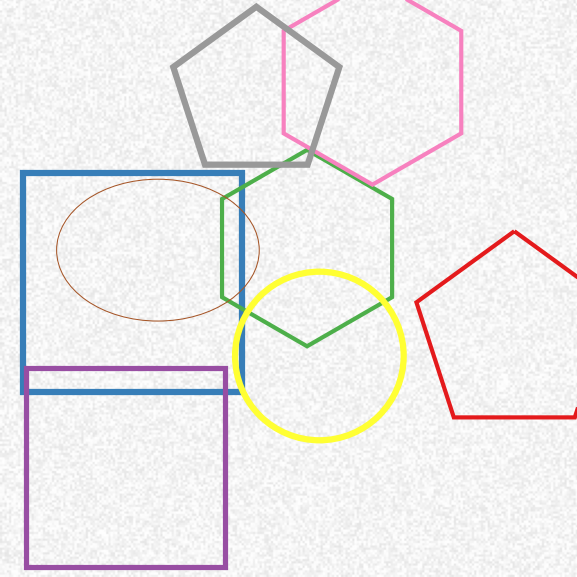[{"shape": "pentagon", "thickness": 2, "radius": 0.89, "center": [0.891, 0.421]}, {"shape": "square", "thickness": 3, "radius": 0.95, "center": [0.23, 0.51]}, {"shape": "hexagon", "thickness": 2, "radius": 0.85, "center": [0.532, 0.57]}, {"shape": "square", "thickness": 2.5, "radius": 0.86, "center": [0.217, 0.189]}, {"shape": "circle", "thickness": 3, "radius": 0.73, "center": [0.553, 0.383]}, {"shape": "oval", "thickness": 0.5, "radius": 0.88, "center": [0.273, 0.566]}, {"shape": "hexagon", "thickness": 2, "radius": 0.89, "center": [0.645, 0.857]}, {"shape": "pentagon", "thickness": 3, "radius": 0.76, "center": [0.444, 0.836]}]